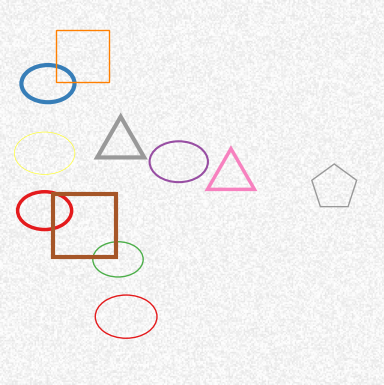[{"shape": "oval", "thickness": 1, "radius": 0.4, "center": [0.328, 0.178]}, {"shape": "oval", "thickness": 2.5, "radius": 0.35, "center": [0.116, 0.453]}, {"shape": "oval", "thickness": 3, "radius": 0.34, "center": [0.125, 0.783]}, {"shape": "oval", "thickness": 1, "radius": 0.33, "center": [0.306, 0.326]}, {"shape": "oval", "thickness": 1.5, "radius": 0.38, "center": [0.464, 0.58]}, {"shape": "square", "thickness": 1, "radius": 0.34, "center": [0.214, 0.854]}, {"shape": "oval", "thickness": 0.5, "radius": 0.39, "center": [0.116, 0.602]}, {"shape": "square", "thickness": 3, "radius": 0.41, "center": [0.219, 0.415]}, {"shape": "triangle", "thickness": 2.5, "radius": 0.35, "center": [0.6, 0.543]}, {"shape": "triangle", "thickness": 3, "radius": 0.35, "center": [0.313, 0.626]}, {"shape": "pentagon", "thickness": 1, "radius": 0.31, "center": [0.868, 0.513]}]